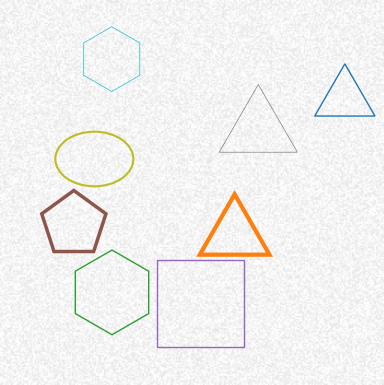[{"shape": "triangle", "thickness": 1, "radius": 0.45, "center": [0.896, 0.744]}, {"shape": "triangle", "thickness": 3, "radius": 0.52, "center": [0.609, 0.391]}, {"shape": "hexagon", "thickness": 1, "radius": 0.55, "center": [0.291, 0.241]}, {"shape": "square", "thickness": 1, "radius": 0.57, "center": [0.52, 0.212]}, {"shape": "pentagon", "thickness": 2.5, "radius": 0.44, "center": [0.192, 0.418]}, {"shape": "triangle", "thickness": 0.5, "radius": 0.59, "center": [0.671, 0.663]}, {"shape": "oval", "thickness": 1.5, "radius": 0.51, "center": [0.245, 0.587]}, {"shape": "hexagon", "thickness": 0.5, "radius": 0.42, "center": [0.29, 0.846]}]